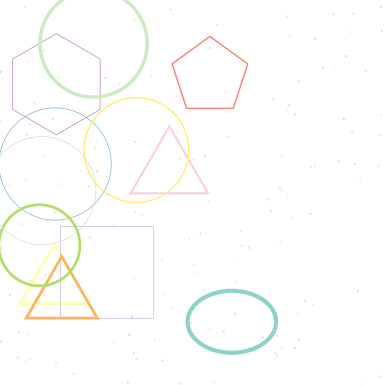[{"shape": "oval", "thickness": 3, "radius": 0.57, "center": [0.602, 0.164]}, {"shape": "triangle", "thickness": 2, "radius": 0.51, "center": [0.141, 0.263]}, {"shape": "square", "thickness": 0.5, "radius": 0.6, "center": [0.276, 0.293]}, {"shape": "pentagon", "thickness": 1, "radius": 0.52, "center": [0.545, 0.802]}, {"shape": "circle", "thickness": 0.5, "radius": 0.73, "center": [0.143, 0.574]}, {"shape": "triangle", "thickness": 2, "radius": 0.53, "center": [0.16, 0.227]}, {"shape": "circle", "thickness": 2, "radius": 0.53, "center": [0.102, 0.363]}, {"shape": "triangle", "thickness": 1.5, "radius": 0.58, "center": [0.44, 0.556]}, {"shape": "circle", "thickness": 0.5, "radius": 0.7, "center": [0.109, 0.505]}, {"shape": "hexagon", "thickness": 0.5, "radius": 0.66, "center": [0.146, 0.781]}, {"shape": "circle", "thickness": 2.5, "radius": 0.7, "center": [0.243, 0.887]}, {"shape": "circle", "thickness": 1, "radius": 0.68, "center": [0.354, 0.61]}]